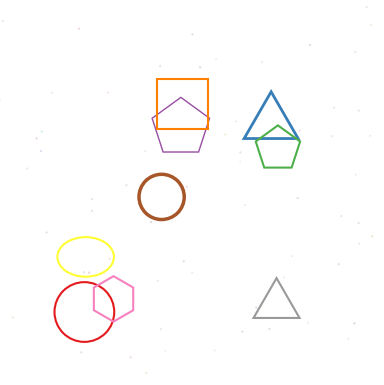[{"shape": "circle", "thickness": 1.5, "radius": 0.39, "center": [0.219, 0.19]}, {"shape": "triangle", "thickness": 2, "radius": 0.4, "center": [0.704, 0.681]}, {"shape": "pentagon", "thickness": 1.5, "radius": 0.3, "center": [0.722, 0.614]}, {"shape": "pentagon", "thickness": 1, "radius": 0.39, "center": [0.47, 0.669]}, {"shape": "square", "thickness": 1.5, "radius": 0.33, "center": [0.474, 0.73]}, {"shape": "oval", "thickness": 1.5, "radius": 0.37, "center": [0.222, 0.333]}, {"shape": "circle", "thickness": 2.5, "radius": 0.29, "center": [0.42, 0.489]}, {"shape": "hexagon", "thickness": 1.5, "radius": 0.3, "center": [0.295, 0.224]}, {"shape": "triangle", "thickness": 1.5, "radius": 0.34, "center": [0.718, 0.209]}]